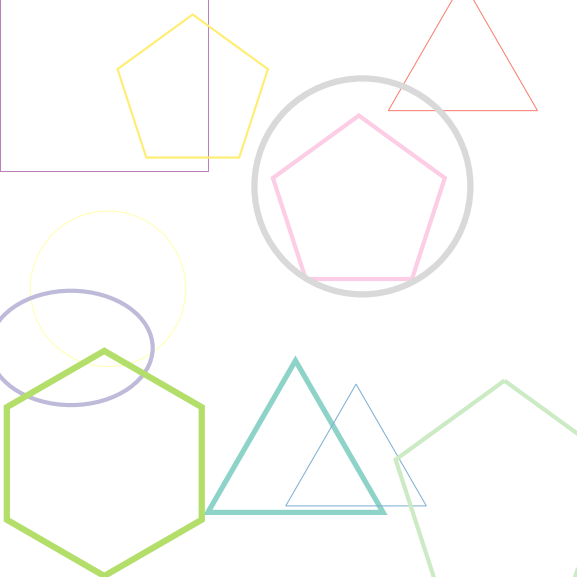[{"shape": "triangle", "thickness": 2.5, "radius": 0.88, "center": [0.512, 0.199]}, {"shape": "circle", "thickness": 0.5, "radius": 0.67, "center": [0.187, 0.499]}, {"shape": "oval", "thickness": 2, "radius": 0.71, "center": [0.123, 0.397]}, {"shape": "triangle", "thickness": 0.5, "radius": 0.75, "center": [0.802, 0.882]}, {"shape": "triangle", "thickness": 0.5, "radius": 0.7, "center": [0.617, 0.193]}, {"shape": "hexagon", "thickness": 3, "radius": 0.97, "center": [0.181, 0.197]}, {"shape": "pentagon", "thickness": 2, "radius": 0.78, "center": [0.621, 0.643]}, {"shape": "circle", "thickness": 3, "radius": 0.93, "center": [0.628, 0.676]}, {"shape": "square", "thickness": 0.5, "radius": 0.9, "center": [0.18, 0.883]}, {"shape": "pentagon", "thickness": 2, "radius": 0.99, "center": [0.873, 0.142]}, {"shape": "pentagon", "thickness": 1, "radius": 0.68, "center": [0.334, 0.837]}]